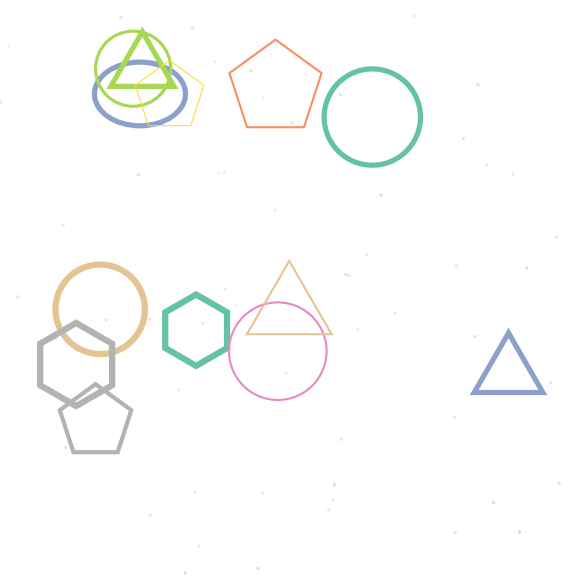[{"shape": "circle", "thickness": 2.5, "radius": 0.42, "center": [0.645, 0.796]}, {"shape": "hexagon", "thickness": 3, "radius": 0.31, "center": [0.34, 0.427]}, {"shape": "pentagon", "thickness": 1, "radius": 0.42, "center": [0.477, 0.847]}, {"shape": "oval", "thickness": 2.5, "radius": 0.39, "center": [0.242, 0.836]}, {"shape": "triangle", "thickness": 2.5, "radius": 0.34, "center": [0.881, 0.354]}, {"shape": "circle", "thickness": 1, "radius": 0.42, "center": [0.481, 0.391]}, {"shape": "circle", "thickness": 1.5, "radius": 0.33, "center": [0.231, 0.88]}, {"shape": "triangle", "thickness": 2.5, "radius": 0.32, "center": [0.247, 0.881]}, {"shape": "pentagon", "thickness": 0.5, "radius": 0.31, "center": [0.294, 0.832]}, {"shape": "triangle", "thickness": 1, "radius": 0.42, "center": [0.501, 0.463]}, {"shape": "circle", "thickness": 3, "radius": 0.39, "center": [0.174, 0.464]}, {"shape": "pentagon", "thickness": 2, "radius": 0.33, "center": [0.165, 0.269]}, {"shape": "hexagon", "thickness": 3, "radius": 0.36, "center": [0.132, 0.368]}]